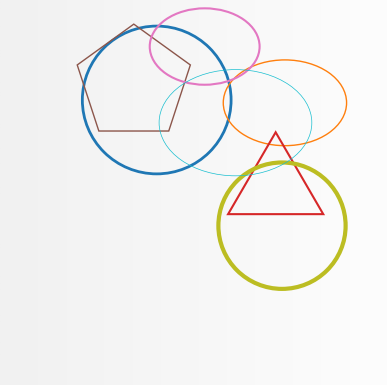[{"shape": "circle", "thickness": 2, "radius": 0.96, "center": [0.404, 0.74]}, {"shape": "oval", "thickness": 1, "radius": 0.8, "center": [0.735, 0.733]}, {"shape": "triangle", "thickness": 1.5, "radius": 0.71, "center": [0.711, 0.515]}, {"shape": "pentagon", "thickness": 1, "radius": 0.77, "center": [0.345, 0.784]}, {"shape": "oval", "thickness": 1.5, "radius": 0.71, "center": [0.528, 0.879]}, {"shape": "circle", "thickness": 3, "radius": 0.82, "center": [0.728, 0.414]}, {"shape": "oval", "thickness": 0.5, "radius": 0.99, "center": [0.608, 0.681]}]